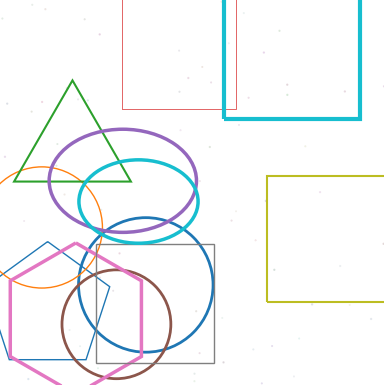[{"shape": "circle", "thickness": 2, "radius": 0.87, "center": [0.379, 0.26]}, {"shape": "pentagon", "thickness": 1, "radius": 0.85, "center": [0.124, 0.203]}, {"shape": "circle", "thickness": 1, "radius": 0.79, "center": [0.109, 0.409]}, {"shape": "triangle", "thickness": 1.5, "radius": 0.88, "center": [0.188, 0.616]}, {"shape": "square", "thickness": 0.5, "radius": 0.74, "center": [0.465, 0.864]}, {"shape": "oval", "thickness": 2.5, "radius": 0.96, "center": [0.319, 0.53]}, {"shape": "circle", "thickness": 2, "radius": 0.71, "center": [0.302, 0.158]}, {"shape": "hexagon", "thickness": 2.5, "radius": 0.98, "center": [0.197, 0.172]}, {"shape": "square", "thickness": 1, "radius": 0.77, "center": [0.402, 0.212]}, {"shape": "square", "thickness": 1.5, "radius": 0.82, "center": [0.856, 0.379]}, {"shape": "oval", "thickness": 2.5, "radius": 0.77, "center": [0.36, 0.477]}, {"shape": "square", "thickness": 3, "radius": 0.88, "center": [0.759, 0.866]}]